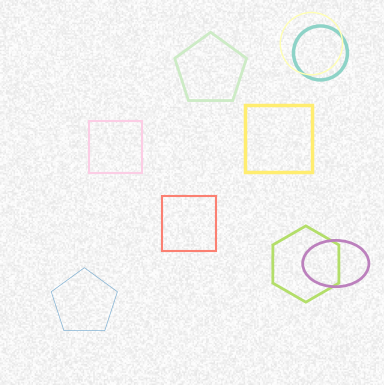[{"shape": "circle", "thickness": 2.5, "radius": 0.35, "center": [0.832, 0.862]}, {"shape": "circle", "thickness": 1, "radius": 0.4, "center": [0.809, 0.887]}, {"shape": "square", "thickness": 1.5, "radius": 0.35, "center": [0.492, 0.419]}, {"shape": "pentagon", "thickness": 0.5, "radius": 0.45, "center": [0.219, 0.214]}, {"shape": "hexagon", "thickness": 2, "radius": 0.5, "center": [0.794, 0.314]}, {"shape": "square", "thickness": 1.5, "radius": 0.34, "center": [0.3, 0.618]}, {"shape": "oval", "thickness": 2, "radius": 0.43, "center": [0.872, 0.315]}, {"shape": "pentagon", "thickness": 2, "radius": 0.49, "center": [0.547, 0.818]}, {"shape": "square", "thickness": 2.5, "radius": 0.44, "center": [0.723, 0.64]}]